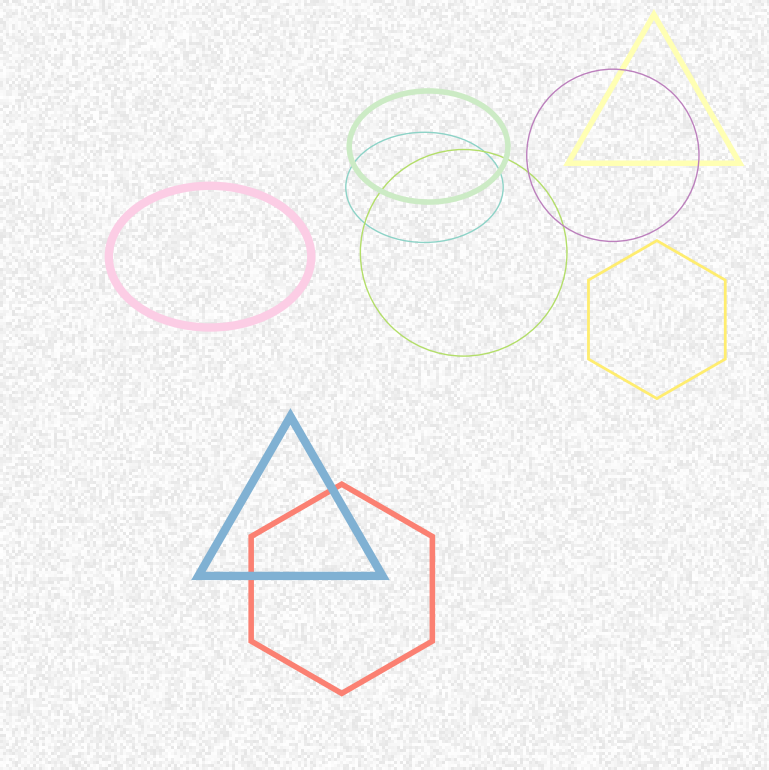[{"shape": "oval", "thickness": 0.5, "radius": 0.51, "center": [0.551, 0.757]}, {"shape": "triangle", "thickness": 2, "radius": 0.64, "center": [0.849, 0.852]}, {"shape": "hexagon", "thickness": 2, "radius": 0.68, "center": [0.444, 0.235]}, {"shape": "triangle", "thickness": 3, "radius": 0.69, "center": [0.377, 0.321]}, {"shape": "circle", "thickness": 0.5, "radius": 0.67, "center": [0.602, 0.672]}, {"shape": "oval", "thickness": 3, "radius": 0.66, "center": [0.273, 0.667]}, {"shape": "circle", "thickness": 0.5, "radius": 0.56, "center": [0.796, 0.798]}, {"shape": "oval", "thickness": 2, "radius": 0.52, "center": [0.557, 0.81]}, {"shape": "hexagon", "thickness": 1, "radius": 0.51, "center": [0.853, 0.585]}]